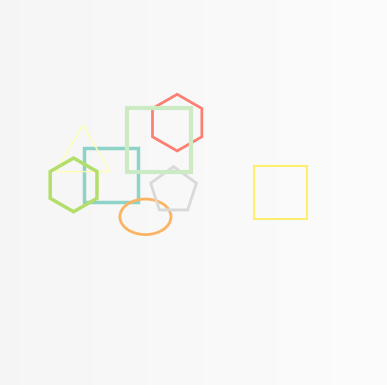[{"shape": "square", "thickness": 2.5, "radius": 0.35, "center": [0.287, 0.545]}, {"shape": "triangle", "thickness": 1, "radius": 0.4, "center": [0.214, 0.595]}, {"shape": "hexagon", "thickness": 2, "radius": 0.37, "center": [0.457, 0.682]}, {"shape": "oval", "thickness": 2, "radius": 0.33, "center": [0.375, 0.437]}, {"shape": "hexagon", "thickness": 2.5, "radius": 0.35, "center": [0.19, 0.52]}, {"shape": "pentagon", "thickness": 2, "radius": 0.31, "center": [0.448, 0.505]}, {"shape": "square", "thickness": 3, "radius": 0.41, "center": [0.411, 0.636]}, {"shape": "square", "thickness": 1.5, "radius": 0.34, "center": [0.724, 0.5]}]